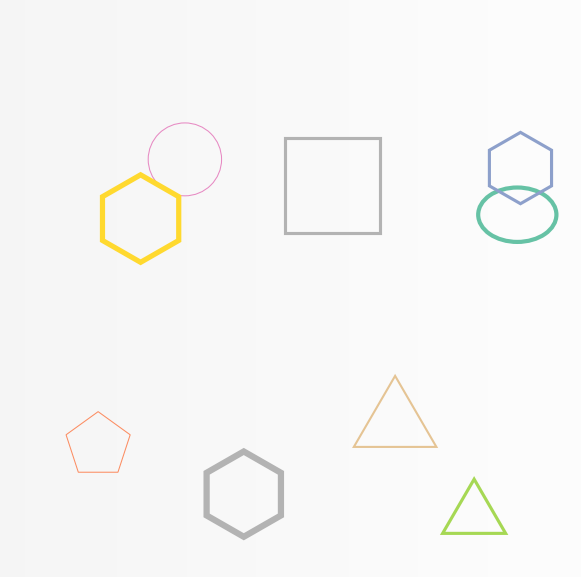[{"shape": "oval", "thickness": 2, "radius": 0.34, "center": [0.89, 0.627]}, {"shape": "pentagon", "thickness": 0.5, "radius": 0.29, "center": [0.169, 0.228]}, {"shape": "hexagon", "thickness": 1.5, "radius": 0.31, "center": [0.895, 0.708]}, {"shape": "circle", "thickness": 0.5, "radius": 0.32, "center": [0.318, 0.723]}, {"shape": "triangle", "thickness": 1.5, "radius": 0.31, "center": [0.816, 0.107]}, {"shape": "hexagon", "thickness": 2.5, "radius": 0.38, "center": [0.242, 0.621]}, {"shape": "triangle", "thickness": 1, "radius": 0.41, "center": [0.68, 0.266]}, {"shape": "square", "thickness": 1.5, "radius": 0.41, "center": [0.572, 0.678]}, {"shape": "hexagon", "thickness": 3, "radius": 0.37, "center": [0.419, 0.144]}]